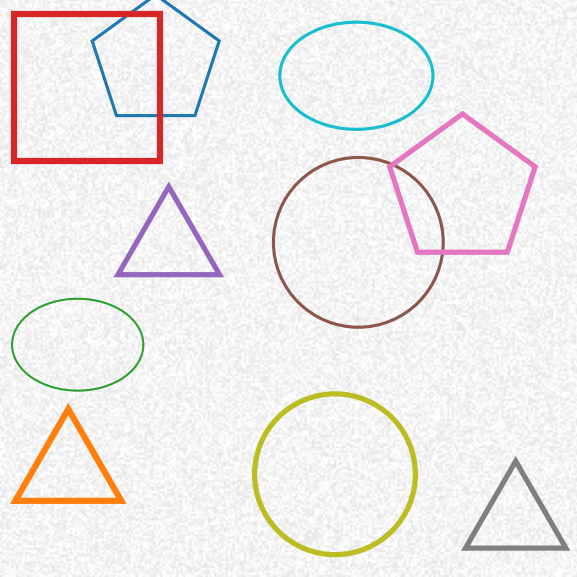[{"shape": "pentagon", "thickness": 1.5, "radius": 0.58, "center": [0.27, 0.893]}, {"shape": "triangle", "thickness": 3, "radius": 0.53, "center": [0.118, 0.185]}, {"shape": "oval", "thickness": 1, "radius": 0.57, "center": [0.135, 0.402]}, {"shape": "square", "thickness": 3, "radius": 0.63, "center": [0.15, 0.847]}, {"shape": "triangle", "thickness": 2.5, "radius": 0.51, "center": [0.292, 0.574]}, {"shape": "circle", "thickness": 1.5, "radius": 0.74, "center": [0.62, 0.579]}, {"shape": "pentagon", "thickness": 2.5, "radius": 0.66, "center": [0.801, 0.669]}, {"shape": "triangle", "thickness": 2.5, "radius": 0.5, "center": [0.893, 0.1]}, {"shape": "circle", "thickness": 2.5, "radius": 0.7, "center": [0.58, 0.178]}, {"shape": "oval", "thickness": 1.5, "radius": 0.66, "center": [0.617, 0.868]}]